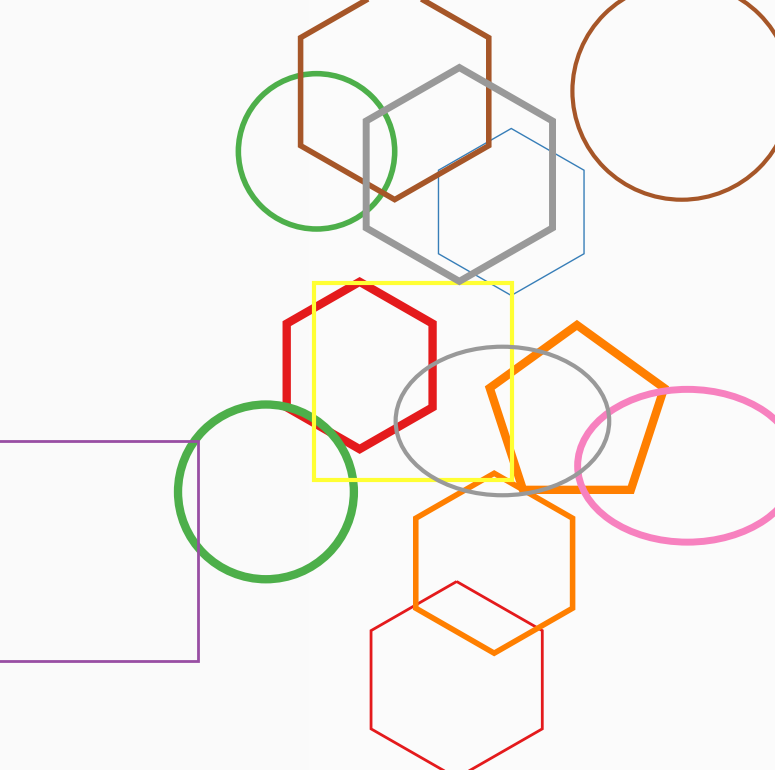[{"shape": "hexagon", "thickness": 1, "radius": 0.64, "center": [0.589, 0.117]}, {"shape": "hexagon", "thickness": 3, "radius": 0.54, "center": [0.464, 0.525]}, {"shape": "hexagon", "thickness": 0.5, "radius": 0.54, "center": [0.66, 0.725]}, {"shape": "circle", "thickness": 3, "radius": 0.57, "center": [0.343, 0.361]}, {"shape": "circle", "thickness": 2, "radius": 0.5, "center": [0.408, 0.803]}, {"shape": "square", "thickness": 1, "radius": 0.72, "center": [0.113, 0.284]}, {"shape": "hexagon", "thickness": 2, "radius": 0.58, "center": [0.638, 0.269]}, {"shape": "pentagon", "thickness": 3, "radius": 0.59, "center": [0.744, 0.46]}, {"shape": "square", "thickness": 1.5, "radius": 0.64, "center": [0.533, 0.505]}, {"shape": "hexagon", "thickness": 2, "radius": 0.7, "center": [0.509, 0.881]}, {"shape": "circle", "thickness": 1.5, "radius": 0.71, "center": [0.88, 0.882]}, {"shape": "oval", "thickness": 2.5, "radius": 0.71, "center": [0.887, 0.395]}, {"shape": "hexagon", "thickness": 2.5, "radius": 0.69, "center": [0.593, 0.773]}, {"shape": "oval", "thickness": 1.5, "radius": 0.69, "center": [0.648, 0.453]}]